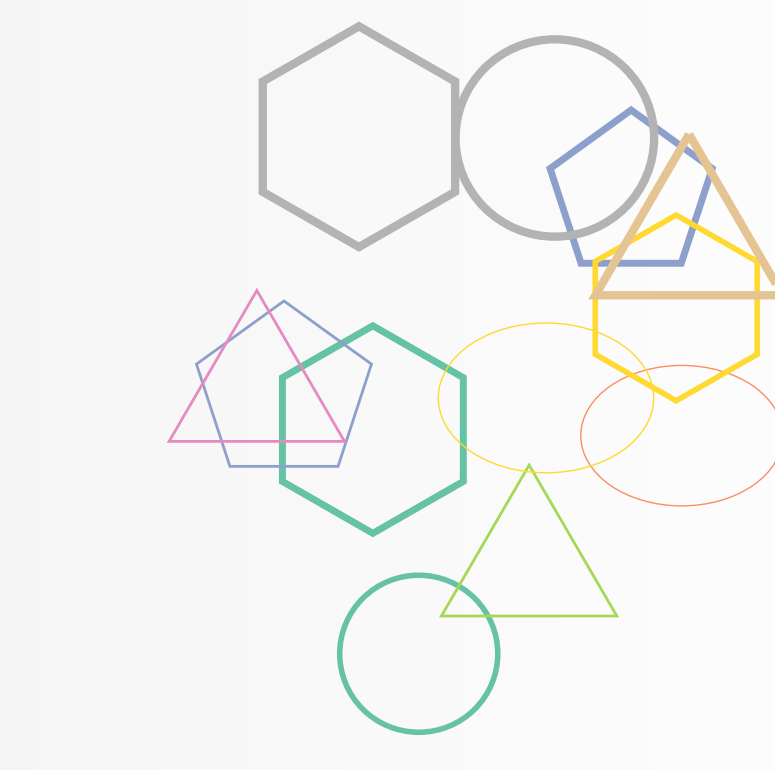[{"shape": "hexagon", "thickness": 2.5, "radius": 0.67, "center": [0.481, 0.442]}, {"shape": "circle", "thickness": 2, "radius": 0.51, "center": [0.54, 0.151]}, {"shape": "oval", "thickness": 0.5, "radius": 0.65, "center": [0.88, 0.434]}, {"shape": "pentagon", "thickness": 1, "radius": 0.59, "center": [0.366, 0.49]}, {"shape": "pentagon", "thickness": 2.5, "radius": 0.55, "center": [0.814, 0.747]}, {"shape": "triangle", "thickness": 1, "radius": 0.65, "center": [0.331, 0.492]}, {"shape": "triangle", "thickness": 1, "radius": 0.65, "center": [0.683, 0.265]}, {"shape": "hexagon", "thickness": 2, "radius": 0.6, "center": [0.873, 0.6]}, {"shape": "oval", "thickness": 0.5, "radius": 0.69, "center": [0.704, 0.483]}, {"shape": "triangle", "thickness": 3, "radius": 0.7, "center": [0.889, 0.686]}, {"shape": "hexagon", "thickness": 3, "radius": 0.72, "center": [0.463, 0.822]}, {"shape": "circle", "thickness": 3, "radius": 0.64, "center": [0.716, 0.821]}]